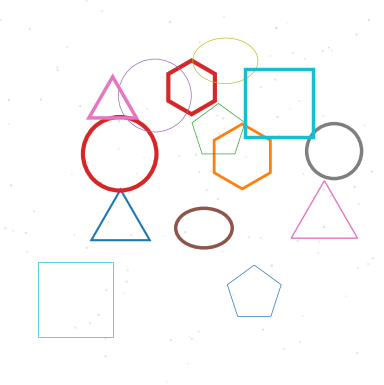[{"shape": "pentagon", "thickness": 0.5, "radius": 0.37, "center": [0.66, 0.238]}, {"shape": "triangle", "thickness": 1.5, "radius": 0.44, "center": [0.313, 0.42]}, {"shape": "hexagon", "thickness": 2, "radius": 0.42, "center": [0.629, 0.594]}, {"shape": "pentagon", "thickness": 0.5, "radius": 0.36, "center": [0.568, 0.659]}, {"shape": "circle", "thickness": 3, "radius": 0.48, "center": [0.311, 0.601]}, {"shape": "hexagon", "thickness": 3, "radius": 0.35, "center": [0.498, 0.773]}, {"shape": "circle", "thickness": 0.5, "radius": 0.47, "center": [0.402, 0.752]}, {"shape": "oval", "thickness": 2.5, "radius": 0.37, "center": [0.53, 0.408]}, {"shape": "triangle", "thickness": 2.5, "radius": 0.36, "center": [0.293, 0.729]}, {"shape": "triangle", "thickness": 1, "radius": 0.5, "center": [0.842, 0.431]}, {"shape": "circle", "thickness": 2.5, "radius": 0.36, "center": [0.868, 0.608]}, {"shape": "oval", "thickness": 0.5, "radius": 0.42, "center": [0.585, 0.842]}, {"shape": "square", "thickness": 2.5, "radius": 0.44, "center": [0.724, 0.733]}, {"shape": "square", "thickness": 0.5, "radius": 0.49, "center": [0.197, 0.222]}]